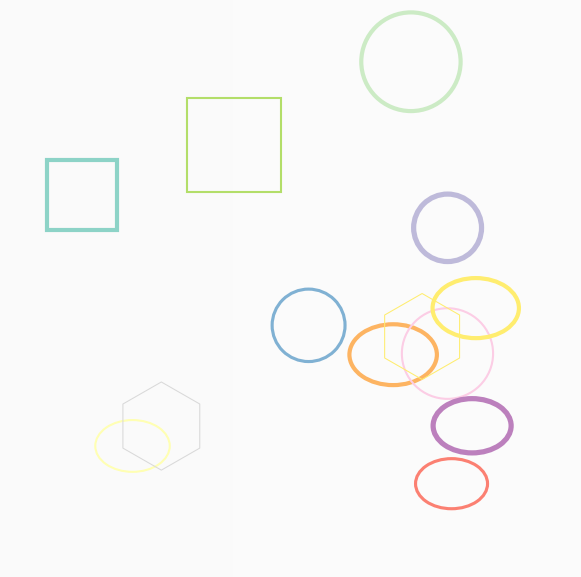[{"shape": "square", "thickness": 2, "radius": 0.3, "center": [0.141, 0.661]}, {"shape": "oval", "thickness": 1, "radius": 0.32, "center": [0.228, 0.227]}, {"shape": "circle", "thickness": 2.5, "radius": 0.29, "center": [0.77, 0.605]}, {"shape": "oval", "thickness": 1.5, "radius": 0.31, "center": [0.777, 0.162]}, {"shape": "circle", "thickness": 1.5, "radius": 0.31, "center": [0.531, 0.436]}, {"shape": "oval", "thickness": 2, "radius": 0.38, "center": [0.676, 0.385]}, {"shape": "square", "thickness": 1, "radius": 0.41, "center": [0.403, 0.748]}, {"shape": "circle", "thickness": 1, "radius": 0.39, "center": [0.77, 0.387]}, {"shape": "hexagon", "thickness": 0.5, "radius": 0.38, "center": [0.278, 0.261]}, {"shape": "oval", "thickness": 2.5, "radius": 0.34, "center": [0.812, 0.262]}, {"shape": "circle", "thickness": 2, "radius": 0.43, "center": [0.707, 0.892]}, {"shape": "oval", "thickness": 2, "radius": 0.37, "center": [0.818, 0.466]}, {"shape": "hexagon", "thickness": 0.5, "radius": 0.37, "center": [0.726, 0.416]}]